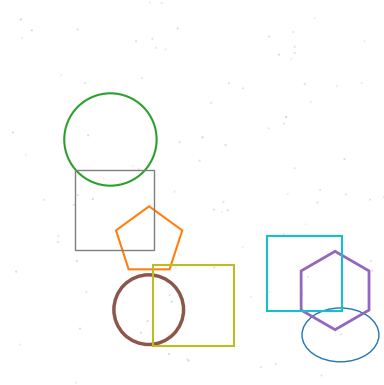[{"shape": "oval", "thickness": 1, "radius": 0.5, "center": [0.884, 0.13]}, {"shape": "pentagon", "thickness": 1.5, "radius": 0.45, "center": [0.387, 0.374]}, {"shape": "circle", "thickness": 1.5, "radius": 0.6, "center": [0.287, 0.638]}, {"shape": "hexagon", "thickness": 2, "radius": 0.51, "center": [0.87, 0.245]}, {"shape": "circle", "thickness": 2.5, "radius": 0.45, "center": [0.386, 0.196]}, {"shape": "square", "thickness": 1, "radius": 0.52, "center": [0.298, 0.454]}, {"shape": "square", "thickness": 1.5, "radius": 0.53, "center": [0.504, 0.207]}, {"shape": "square", "thickness": 1.5, "radius": 0.49, "center": [0.791, 0.29]}]